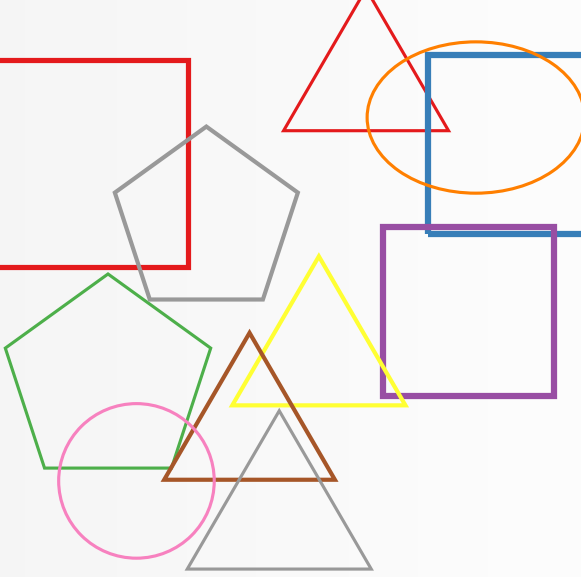[{"shape": "triangle", "thickness": 1.5, "radius": 0.82, "center": [0.63, 0.855]}, {"shape": "square", "thickness": 2.5, "radius": 0.9, "center": [0.144, 0.717]}, {"shape": "square", "thickness": 3, "radius": 0.77, "center": [0.891, 0.749]}, {"shape": "pentagon", "thickness": 1.5, "radius": 0.93, "center": [0.186, 0.339]}, {"shape": "square", "thickness": 3, "radius": 0.73, "center": [0.806, 0.459]}, {"shape": "oval", "thickness": 1.5, "radius": 0.94, "center": [0.819, 0.796]}, {"shape": "triangle", "thickness": 2, "radius": 0.86, "center": [0.549, 0.383]}, {"shape": "triangle", "thickness": 2, "radius": 0.85, "center": [0.429, 0.253]}, {"shape": "circle", "thickness": 1.5, "radius": 0.67, "center": [0.235, 0.166]}, {"shape": "pentagon", "thickness": 2, "radius": 0.83, "center": [0.355, 0.614]}, {"shape": "triangle", "thickness": 1.5, "radius": 0.91, "center": [0.48, 0.105]}]